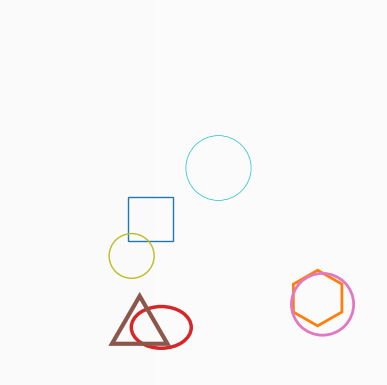[{"shape": "square", "thickness": 1, "radius": 0.29, "center": [0.388, 0.431]}, {"shape": "hexagon", "thickness": 2, "radius": 0.36, "center": [0.82, 0.226]}, {"shape": "oval", "thickness": 2.5, "radius": 0.39, "center": [0.416, 0.15]}, {"shape": "triangle", "thickness": 3, "radius": 0.41, "center": [0.361, 0.148]}, {"shape": "circle", "thickness": 2, "radius": 0.4, "center": [0.832, 0.21]}, {"shape": "circle", "thickness": 1, "radius": 0.29, "center": [0.34, 0.335]}, {"shape": "circle", "thickness": 0.5, "radius": 0.42, "center": [0.564, 0.564]}]